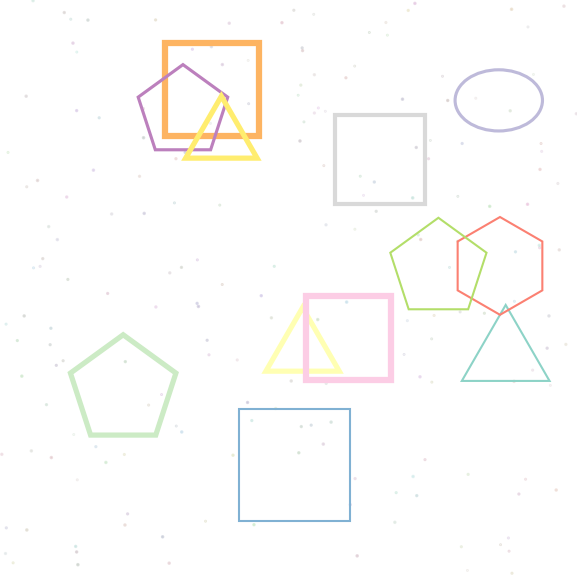[{"shape": "triangle", "thickness": 1, "radius": 0.44, "center": [0.876, 0.383]}, {"shape": "triangle", "thickness": 2.5, "radius": 0.37, "center": [0.524, 0.393]}, {"shape": "oval", "thickness": 1.5, "radius": 0.38, "center": [0.864, 0.825]}, {"shape": "hexagon", "thickness": 1, "radius": 0.42, "center": [0.866, 0.539]}, {"shape": "square", "thickness": 1, "radius": 0.48, "center": [0.51, 0.194]}, {"shape": "square", "thickness": 3, "radius": 0.4, "center": [0.367, 0.845]}, {"shape": "pentagon", "thickness": 1, "radius": 0.44, "center": [0.759, 0.534]}, {"shape": "square", "thickness": 3, "radius": 0.37, "center": [0.603, 0.414]}, {"shape": "square", "thickness": 2, "radius": 0.39, "center": [0.658, 0.723]}, {"shape": "pentagon", "thickness": 1.5, "radius": 0.41, "center": [0.317, 0.806]}, {"shape": "pentagon", "thickness": 2.5, "radius": 0.48, "center": [0.213, 0.323]}, {"shape": "triangle", "thickness": 2.5, "radius": 0.36, "center": [0.383, 0.761]}]